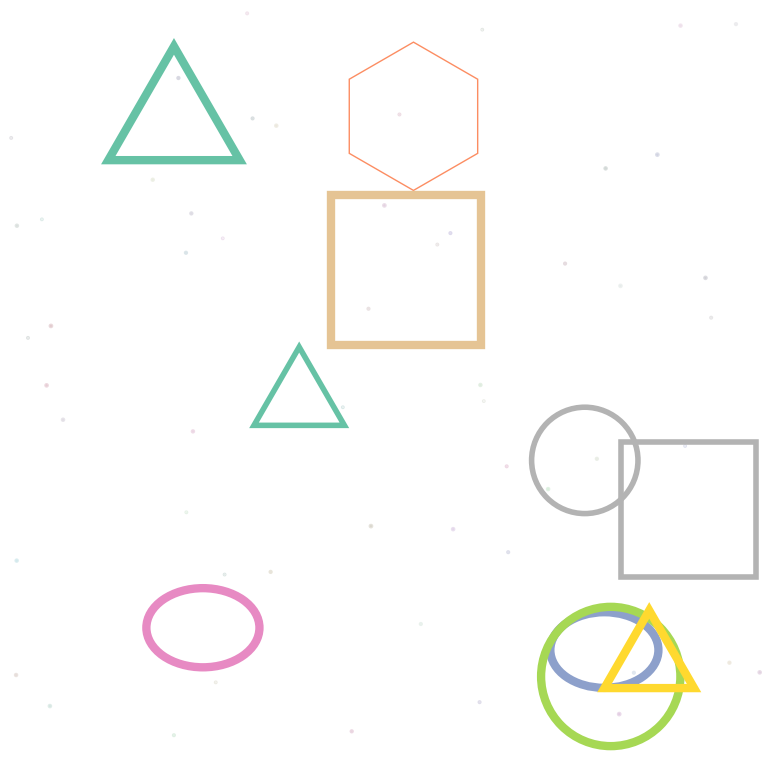[{"shape": "triangle", "thickness": 2, "radius": 0.34, "center": [0.389, 0.481]}, {"shape": "triangle", "thickness": 3, "radius": 0.49, "center": [0.226, 0.841]}, {"shape": "hexagon", "thickness": 0.5, "radius": 0.48, "center": [0.537, 0.849]}, {"shape": "oval", "thickness": 3, "radius": 0.35, "center": [0.785, 0.156]}, {"shape": "oval", "thickness": 3, "radius": 0.37, "center": [0.264, 0.185]}, {"shape": "circle", "thickness": 3, "radius": 0.45, "center": [0.793, 0.121]}, {"shape": "triangle", "thickness": 3, "radius": 0.34, "center": [0.843, 0.14]}, {"shape": "square", "thickness": 3, "radius": 0.49, "center": [0.527, 0.649]}, {"shape": "square", "thickness": 2, "radius": 0.44, "center": [0.894, 0.338]}, {"shape": "circle", "thickness": 2, "radius": 0.35, "center": [0.759, 0.402]}]